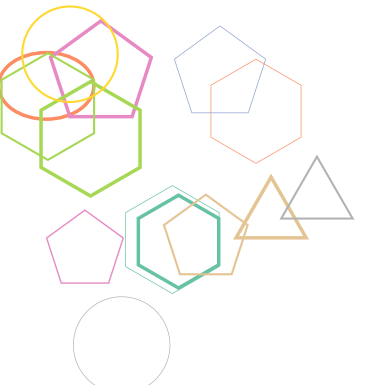[{"shape": "hexagon", "thickness": 2.5, "radius": 0.6, "center": [0.464, 0.372]}, {"shape": "hexagon", "thickness": 0.5, "radius": 0.7, "center": [0.448, 0.378]}, {"shape": "oval", "thickness": 2.5, "radius": 0.62, "center": [0.12, 0.777]}, {"shape": "hexagon", "thickness": 0.5, "radius": 0.68, "center": [0.665, 0.711]}, {"shape": "pentagon", "thickness": 0.5, "radius": 0.62, "center": [0.571, 0.808]}, {"shape": "pentagon", "thickness": 2.5, "radius": 0.69, "center": [0.262, 0.808]}, {"shape": "pentagon", "thickness": 1, "radius": 0.52, "center": [0.221, 0.349]}, {"shape": "hexagon", "thickness": 2.5, "radius": 0.74, "center": [0.235, 0.639]}, {"shape": "hexagon", "thickness": 1.5, "radius": 0.69, "center": [0.124, 0.723]}, {"shape": "circle", "thickness": 1.5, "radius": 0.62, "center": [0.182, 0.859]}, {"shape": "pentagon", "thickness": 1.5, "radius": 0.57, "center": [0.535, 0.38]}, {"shape": "triangle", "thickness": 2.5, "radius": 0.53, "center": [0.704, 0.435]}, {"shape": "triangle", "thickness": 1.5, "radius": 0.54, "center": [0.823, 0.486]}, {"shape": "circle", "thickness": 0.5, "radius": 0.63, "center": [0.316, 0.104]}]